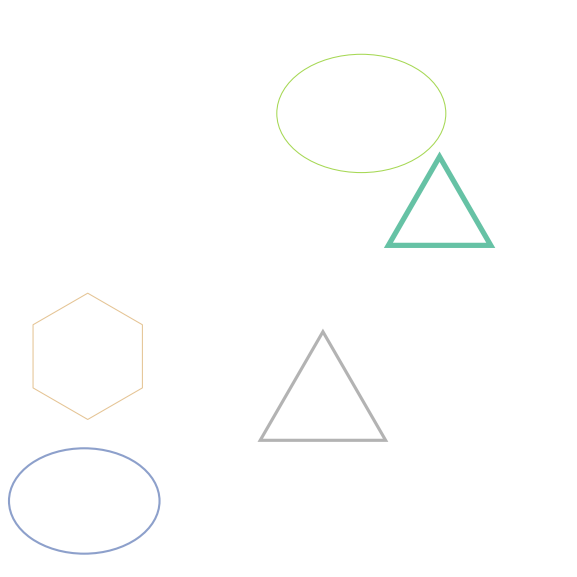[{"shape": "triangle", "thickness": 2.5, "radius": 0.51, "center": [0.761, 0.625]}, {"shape": "oval", "thickness": 1, "radius": 0.65, "center": [0.146, 0.132]}, {"shape": "oval", "thickness": 0.5, "radius": 0.73, "center": [0.626, 0.803]}, {"shape": "hexagon", "thickness": 0.5, "radius": 0.55, "center": [0.152, 0.382]}, {"shape": "triangle", "thickness": 1.5, "radius": 0.63, "center": [0.559, 0.299]}]